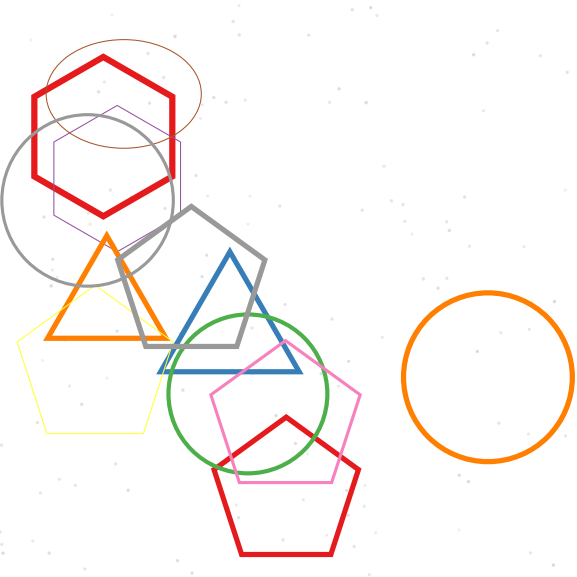[{"shape": "pentagon", "thickness": 2.5, "radius": 0.66, "center": [0.496, 0.145]}, {"shape": "hexagon", "thickness": 3, "radius": 0.69, "center": [0.179, 0.763]}, {"shape": "triangle", "thickness": 2.5, "radius": 0.69, "center": [0.398, 0.425]}, {"shape": "circle", "thickness": 2, "radius": 0.69, "center": [0.429, 0.317]}, {"shape": "hexagon", "thickness": 0.5, "radius": 0.63, "center": [0.203, 0.69]}, {"shape": "triangle", "thickness": 2.5, "radius": 0.59, "center": [0.185, 0.473]}, {"shape": "circle", "thickness": 2.5, "radius": 0.73, "center": [0.845, 0.346]}, {"shape": "pentagon", "thickness": 0.5, "radius": 0.71, "center": [0.165, 0.363]}, {"shape": "oval", "thickness": 0.5, "radius": 0.67, "center": [0.214, 0.836]}, {"shape": "pentagon", "thickness": 1.5, "radius": 0.68, "center": [0.494, 0.273]}, {"shape": "pentagon", "thickness": 2.5, "radius": 0.67, "center": [0.331, 0.508]}, {"shape": "circle", "thickness": 1.5, "radius": 0.74, "center": [0.152, 0.652]}]